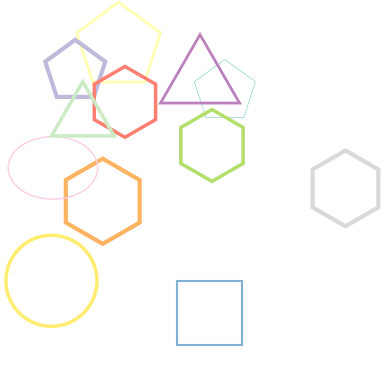[{"shape": "pentagon", "thickness": 0.5, "radius": 0.42, "center": [0.584, 0.762]}, {"shape": "pentagon", "thickness": 2, "radius": 0.57, "center": [0.308, 0.88]}, {"shape": "pentagon", "thickness": 3, "radius": 0.41, "center": [0.195, 0.815]}, {"shape": "hexagon", "thickness": 2.5, "radius": 0.46, "center": [0.325, 0.735]}, {"shape": "square", "thickness": 1.5, "radius": 0.42, "center": [0.545, 0.187]}, {"shape": "hexagon", "thickness": 3, "radius": 0.55, "center": [0.267, 0.477]}, {"shape": "hexagon", "thickness": 2.5, "radius": 0.47, "center": [0.551, 0.622]}, {"shape": "oval", "thickness": 1, "radius": 0.58, "center": [0.138, 0.564]}, {"shape": "hexagon", "thickness": 3, "radius": 0.49, "center": [0.897, 0.511]}, {"shape": "triangle", "thickness": 2, "radius": 0.59, "center": [0.52, 0.792]}, {"shape": "triangle", "thickness": 2.5, "radius": 0.47, "center": [0.215, 0.694]}, {"shape": "circle", "thickness": 2.5, "radius": 0.59, "center": [0.134, 0.271]}]